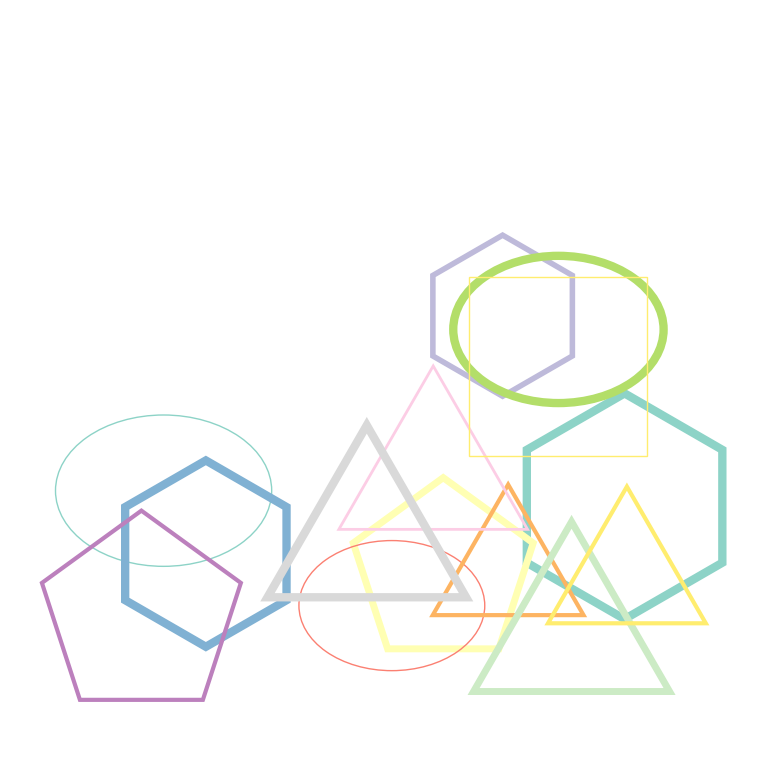[{"shape": "oval", "thickness": 0.5, "radius": 0.7, "center": [0.212, 0.363]}, {"shape": "hexagon", "thickness": 3, "radius": 0.73, "center": [0.811, 0.343]}, {"shape": "pentagon", "thickness": 2.5, "radius": 0.61, "center": [0.576, 0.257]}, {"shape": "hexagon", "thickness": 2, "radius": 0.52, "center": [0.653, 0.59]}, {"shape": "oval", "thickness": 0.5, "radius": 0.6, "center": [0.509, 0.213]}, {"shape": "hexagon", "thickness": 3, "radius": 0.6, "center": [0.267, 0.281]}, {"shape": "triangle", "thickness": 1.5, "radius": 0.57, "center": [0.66, 0.258]}, {"shape": "oval", "thickness": 3, "radius": 0.68, "center": [0.725, 0.572]}, {"shape": "triangle", "thickness": 1, "radius": 0.71, "center": [0.563, 0.383]}, {"shape": "triangle", "thickness": 3, "radius": 0.74, "center": [0.476, 0.299]}, {"shape": "pentagon", "thickness": 1.5, "radius": 0.68, "center": [0.184, 0.201]}, {"shape": "triangle", "thickness": 2.5, "radius": 0.73, "center": [0.742, 0.175]}, {"shape": "triangle", "thickness": 1.5, "radius": 0.59, "center": [0.814, 0.25]}, {"shape": "square", "thickness": 0.5, "radius": 0.58, "center": [0.725, 0.524]}]